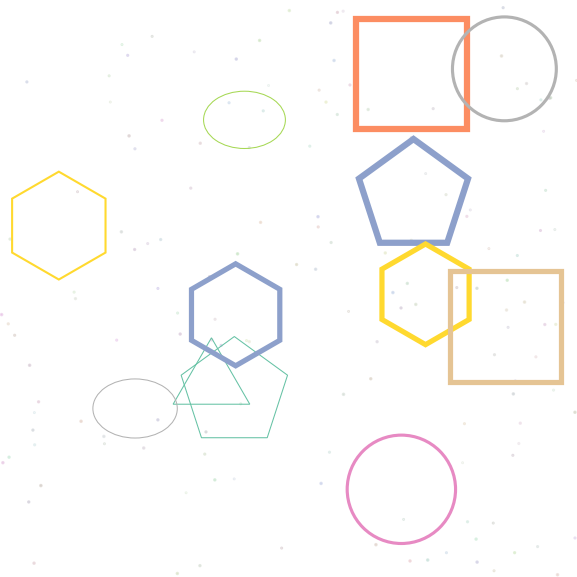[{"shape": "pentagon", "thickness": 0.5, "radius": 0.48, "center": [0.406, 0.32]}, {"shape": "triangle", "thickness": 0.5, "radius": 0.38, "center": [0.366, 0.338]}, {"shape": "square", "thickness": 3, "radius": 0.48, "center": [0.713, 0.872]}, {"shape": "pentagon", "thickness": 3, "radius": 0.5, "center": [0.716, 0.659]}, {"shape": "hexagon", "thickness": 2.5, "radius": 0.44, "center": [0.408, 0.454]}, {"shape": "circle", "thickness": 1.5, "radius": 0.47, "center": [0.695, 0.152]}, {"shape": "oval", "thickness": 0.5, "radius": 0.35, "center": [0.423, 0.792]}, {"shape": "hexagon", "thickness": 1, "radius": 0.47, "center": [0.102, 0.608]}, {"shape": "hexagon", "thickness": 2.5, "radius": 0.44, "center": [0.737, 0.49]}, {"shape": "square", "thickness": 2.5, "radius": 0.48, "center": [0.875, 0.434]}, {"shape": "circle", "thickness": 1.5, "radius": 0.45, "center": [0.873, 0.88]}, {"shape": "oval", "thickness": 0.5, "radius": 0.37, "center": [0.234, 0.292]}]